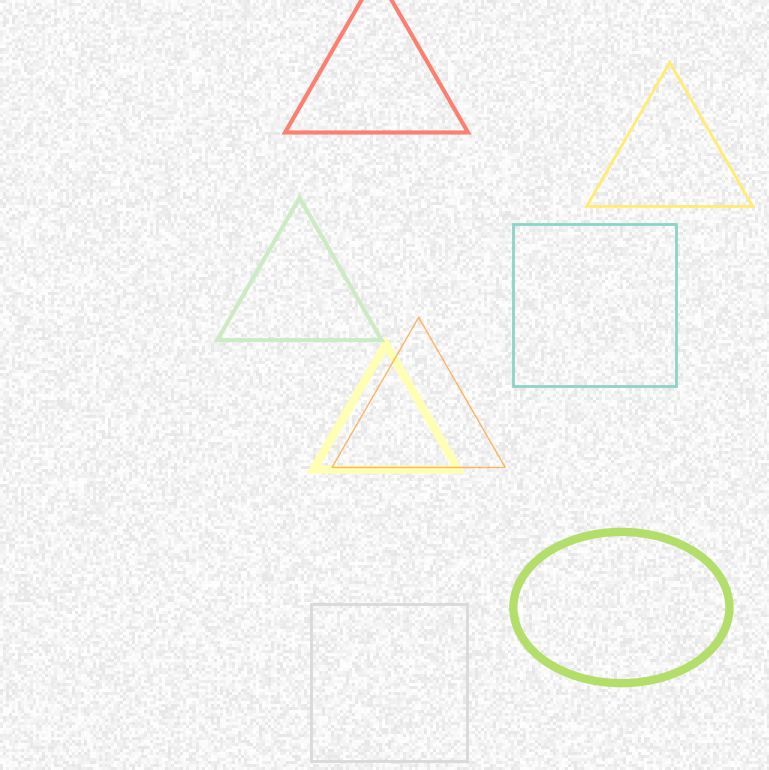[{"shape": "square", "thickness": 1, "radius": 0.53, "center": [0.772, 0.604]}, {"shape": "triangle", "thickness": 3, "radius": 0.54, "center": [0.501, 0.444]}, {"shape": "triangle", "thickness": 1.5, "radius": 0.69, "center": [0.489, 0.897]}, {"shape": "triangle", "thickness": 0.5, "radius": 0.65, "center": [0.544, 0.458]}, {"shape": "oval", "thickness": 3, "radius": 0.7, "center": [0.807, 0.211]}, {"shape": "square", "thickness": 1, "radius": 0.51, "center": [0.506, 0.114]}, {"shape": "triangle", "thickness": 1.5, "radius": 0.62, "center": [0.389, 0.62]}, {"shape": "triangle", "thickness": 1, "radius": 0.62, "center": [0.87, 0.794]}]